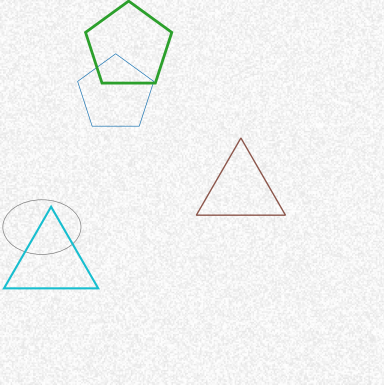[{"shape": "pentagon", "thickness": 0.5, "radius": 0.52, "center": [0.301, 0.756]}, {"shape": "pentagon", "thickness": 2, "radius": 0.59, "center": [0.334, 0.879]}, {"shape": "triangle", "thickness": 1, "radius": 0.67, "center": [0.626, 0.508]}, {"shape": "oval", "thickness": 0.5, "radius": 0.51, "center": [0.109, 0.41]}, {"shape": "triangle", "thickness": 1.5, "radius": 0.71, "center": [0.133, 0.322]}]